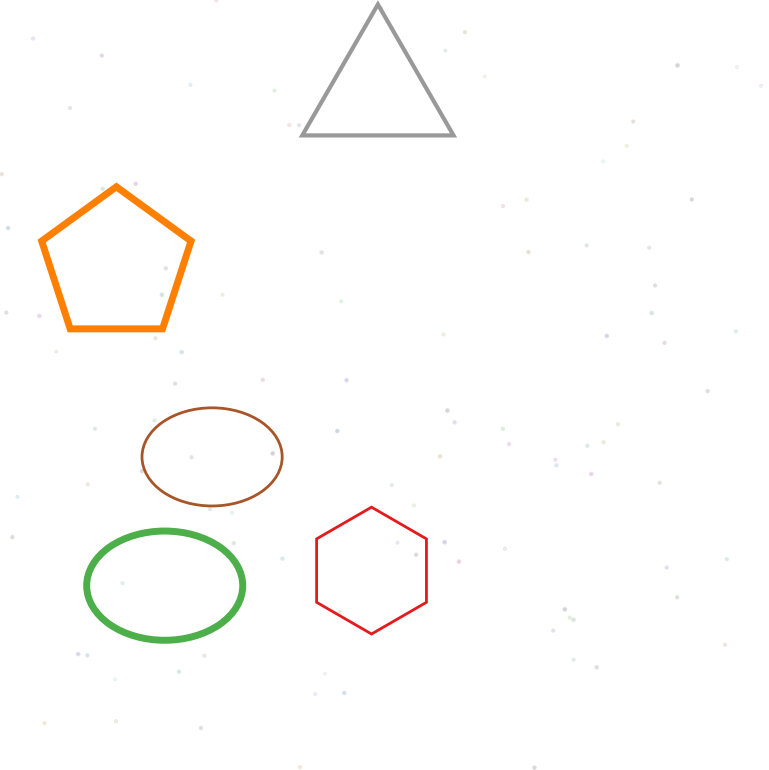[{"shape": "hexagon", "thickness": 1, "radius": 0.41, "center": [0.483, 0.259]}, {"shape": "oval", "thickness": 2.5, "radius": 0.51, "center": [0.214, 0.239]}, {"shape": "pentagon", "thickness": 2.5, "radius": 0.51, "center": [0.151, 0.655]}, {"shape": "oval", "thickness": 1, "radius": 0.46, "center": [0.275, 0.407]}, {"shape": "triangle", "thickness": 1.5, "radius": 0.57, "center": [0.491, 0.881]}]